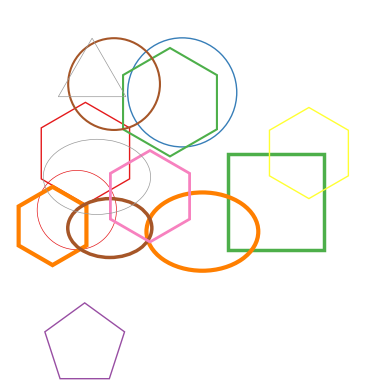[{"shape": "circle", "thickness": 0.5, "radius": 0.51, "center": [0.2, 0.454]}, {"shape": "hexagon", "thickness": 1, "radius": 0.66, "center": [0.222, 0.602]}, {"shape": "circle", "thickness": 1, "radius": 0.71, "center": [0.473, 0.76]}, {"shape": "square", "thickness": 2.5, "radius": 0.62, "center": [0.718, 0.475]}, {"shape": "hexagon", "thickness": 1.5, "radius": 0.7, "center": [0.442, 0.735]}, {"shape": "pentagon", "thickness": 1, "radius": 0.54, "center": [0.22, 0.104]}, {"shape": "hexagon", "thickness": 3, "radius": 0.51, "center": [0.136, 0.413]}, {"shape": "oval", "thickness": 3, "radius": 0.73, "center": [0.526, 0.398]}, {"shape": "hexagon", "thickness": 1, "radius": 0.59, "center": [0.802, 0.602]}, {"shape": "circle", "thickness": 1.5, "radius": 0.6, "center": [0.296, 0.782]}, {"shape": "oval", "thickness": 2.5, "radius": 0.55, "center": [0.285, 0.408]}, {"shape": "hexagon", "thickness": 2, "radius": 0.59, "center": [0.39, 0.49]}, {"shape": "oval", "thickness": 0.5, "radius": 0.7, "center": [0.252, 0.541]}, {"shape": "triangle", "thickness": 0.5, "radius": 0.51, "center": [0.239, 0.8]}]